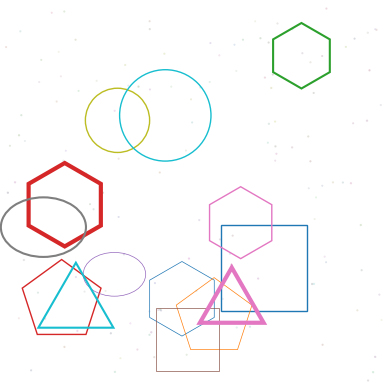[{"shape": "square", "thickness": 1, "radius": 0.56, "center": [0.686, 0.304]}, {"shape": "hexagon", "thickness": 0.5, "radius": 0.48, "center": [0.473, 0.224]}, {"shape": "pentagon", "thickness": 0.5, "radius": 0.52, "center": [0.556, 0.176]}, {"shape": "hexagon", "thickness": 1.5, "radius": 0.43, "center": [0.783, 0.855]}, {"shape": "pentagon", "thickness": 1, "radius": 0.54, "center": [0.16, 0.218]}, {"shape": "hexagon", "thickness": 3, "radius": 0.54, "center": [0.168, 0.468]}, {"shape": "oval", "thickness": 0.5, "radius": 0.41, "center": [0.297, 0.287]}, {"shape": "square", "thickness": 0.5, "radius": 0.41, "center": [0.487, 0.119]}, {"shape": "hexagon", "thickness": 1, "radius": 0.47, "center": [0.625, 0.422]}, {"shape": "triangle", "thickness": 3, "radius": 0.48, "center": [0.602, 0.209]}, {"shape": "oval", "thickness": 1.5, "radius": 0.55, "center": [0.113, 0.41]}, {"shape": "circle", "thickness": 1, "radius": 0.42, "center": [0.305, 0.687]}, {"shape": "triangle", "thickness": 1.5, "radius": 0.56, "center": [0.197, 0.205]}, {"shape": "circle", "thickness": 1, "radius": 0.59, "center": [0.429, 0.7]}]